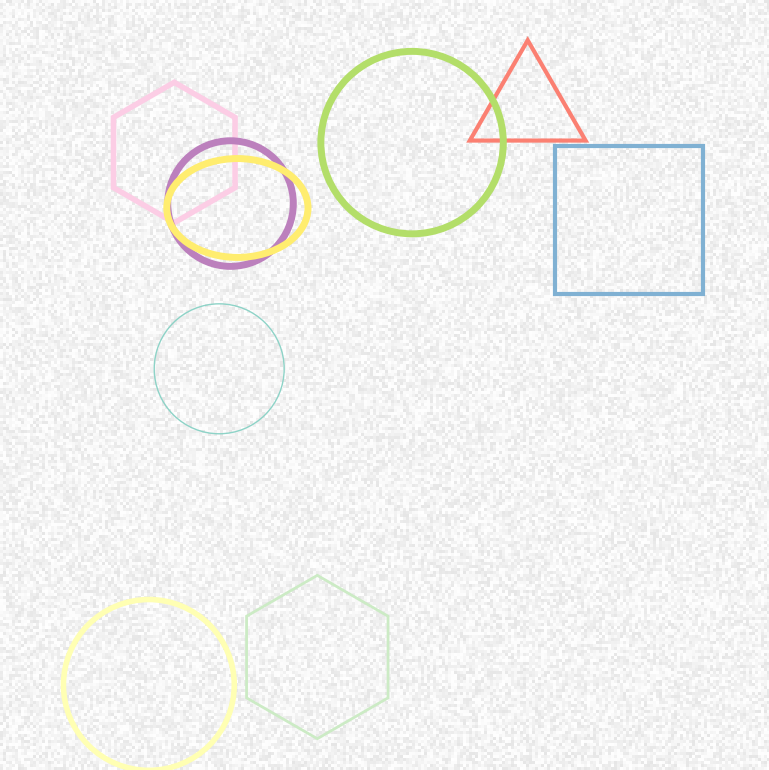[{"shape": "circle", "thickness": 0.5, "radius": 0.42, "center": [0.285, 0.521]}, {"shape": "circle", "thickness": 2, "radius": 0.55, "center": [0.193, 0.11]}, {"shape": "triangle", "thickness": 1.5, "radius": 0.43, "center": [0.685, 0.861]}, {"shape": "square", "thickness": 1.5, "radius": 0.48, "center": [0.817, 0.714]}, {"shape": "circle", "thickness": 2.5, "radius": 0.59, "center": [0.535, 0.815]}, {"shape": "hexagon", "thickness": 2, "radius": 0.46, "center": [0.226, 0.802]}, {"shape": "circle", "thickness": 2.5, "radius": 0.41, "center": [0.299, 0.736]}, {"shape": "hexagon", "thickness": 1, "radius": 0.53, "center": [0.412, 0.147]}, {"shape": "oval", "thickness": 2.5, "radius": 0.46, "center": [0.308, 0.73]}]